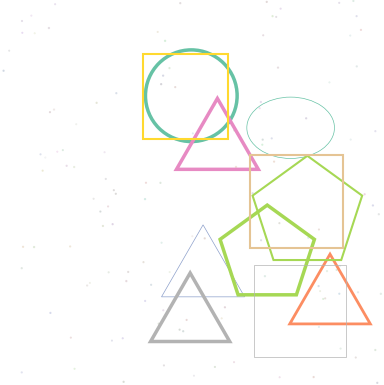[{"shape": "oval", "thickness": 0.5, "radius": 0.57, "center": [0.755, 0.668]}, {"shape": "circle", "thickness": 2.5, "radius": 0.6, "center": [0.497, 0.751]}, {"shape": "triangle", "thickness": 2, "radius": 0.6, "center": [0.857, 0.219]}, {"shape": "triangle", "thickness": 0.5, "radius": 0.62, "center": [0.527, 0.291]}, {"shape": "triangle", "thickness": 2.5, "radius": 0.61, "center": [0.565, 0.622]}, {"shape": "pentagon", "thickness": 2.5, "radius": 0.64, "center": [0.694, 0.338]}, {"shape": "pentagon", "thickness": 1.5, "radius": 0.75, "center": [0.798, 0.446]}, {"shape": "square", "thickness": 1.5, "radius": 0.55, "center": [0.482, 0.749]}, {"shape": "square", "thickness": 1.5, "radius": 0.6, "center": [0.77, 0.477]}, {"shape": "triangle", "thickness": 2.5, "radius": 0.59, "center": [0.494, 0.172]}, {"shape": "square", "thickness": 0.5, "radius": 0.6, "center": [0.779, 0.192]}]